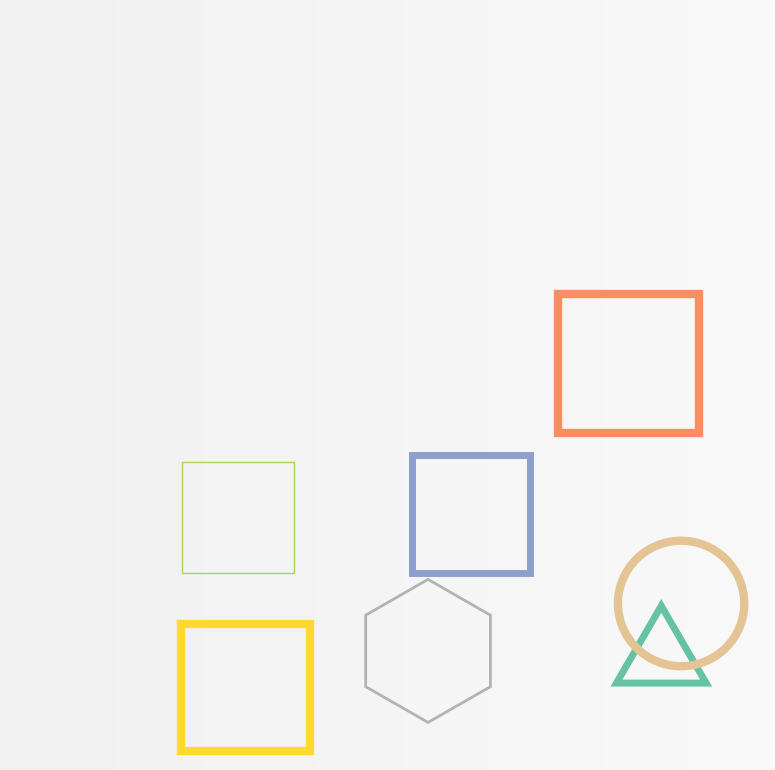[{"shape": "triangle", "thickness": 2.5, "radius": 0.33, "center": [0.853, 0.146]}, {"shape": "square", "thickness": 3, "radius": 0.45, "center": [0.811, 0.528]}, {"shape": "square", "thickness": 2.5, "radius": 0.38, "center": [0.608, 0.332]}, {"shape": "square", "thickness": 0.5, "radius": 0.36, "center": [0.307, 0.327]}, {"shape": "square", "thickness": 3, "radius": 0.42, "center": [0.317, 0.107]}, {"shape": "circle", "thickness": 3, "radius": 0.41, "center": [0.879, 0.216]}, {"shape": "hexagon", "thickness": 1, "radius": 0.46, "center": [0.552, 0.155]}]